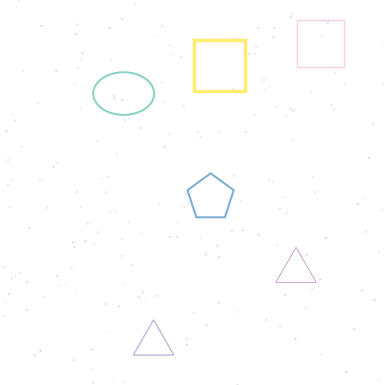[{"shape": "oval", "thickness": 1.5, "radius": 0.4, "center": [0.321, 0.757]}, {"shape": "triangle", "thickness": 1, "radius": 0.3, "center": [0.399, 0.108]}, {"shape": "pentagon", "thickness": 1.5, "radius": 0.32, "center": [0.547, 0.487]}, {"shape": "square", "thickness": 1, "radius": 0.3, "center": [0.832, 0.886]}, {"shape": "triangle", "thickness": 0.5, "radius": 0.3, "center": [0.769, 0.297]}, {"shape": "square", "thickness": 2.5, "radius": 0.33, "center": [0.57, 0.83]}]